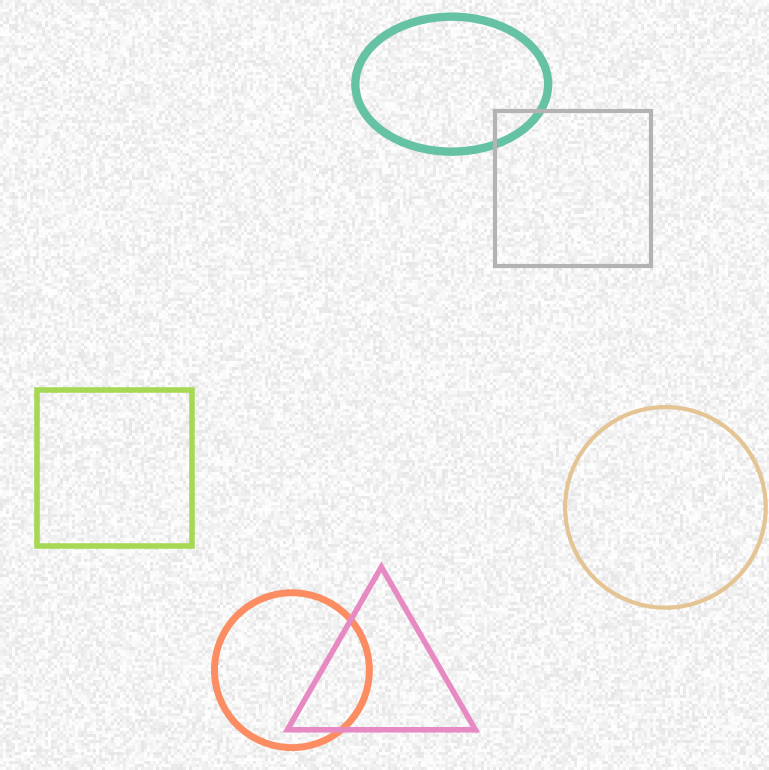[{"shape": "oval", "thickness": 3, "radius": 0.63, "center": [0.587, 0.891]}, {"shape": "circle", "thickness": 2.5, "radius": 0.5, "center": [0.379, 0.13]}, {"shape": "triangle", "thickness": 2, "radius": 0.7, "center": [0.495, 0.123]}, {"shape": "square", "thickness": 2, "radius": 0.5, "center": [0.149, 0.392]}, {"shape": "circle", "thickness": 1.5, "radius": 0.65, "center": [0.864, 0.341]}, {"shape": "square", "thickness": 1.5, "radius": 0.5, "center": [0.744, 0.755]}]